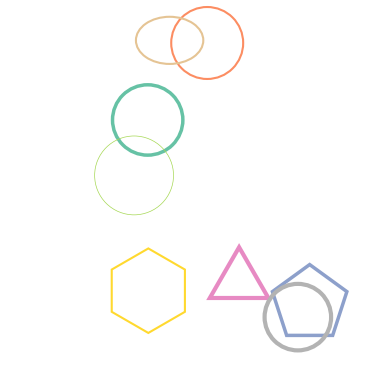[{"shape": "circle", "thickness": 2.5, "radius": 0.46, "center": [0.384, 0.688]}, {"shape": "circle", "thickness": 1.5, "radius": 0.47, "center": [0.538, 0.888]}, {"shape": "pentagon", "thickness": 2.5, "radius": 0.51, "center": [0.804, 0.211]}, {"shape": "triangle", "thickness": 3, "radius": 0.44, "center": [0.621, 0.27]}, {"shape": "circle", "thickness": 0.5, "radius": 0.51, "center": [0.348, 0.544]}, {"shape": "hexagon", "thickness": 1.5, "radius": 0.55, "center": [0.385, 0.245]}, {"shape": "oval", "thickness": 1.5, "radius": 0.44, "center": [0.441, 0.895]}, {"shape": "circle", "thickness": 3, "radius": 0.43, "center": [0.774, 0.176]}]